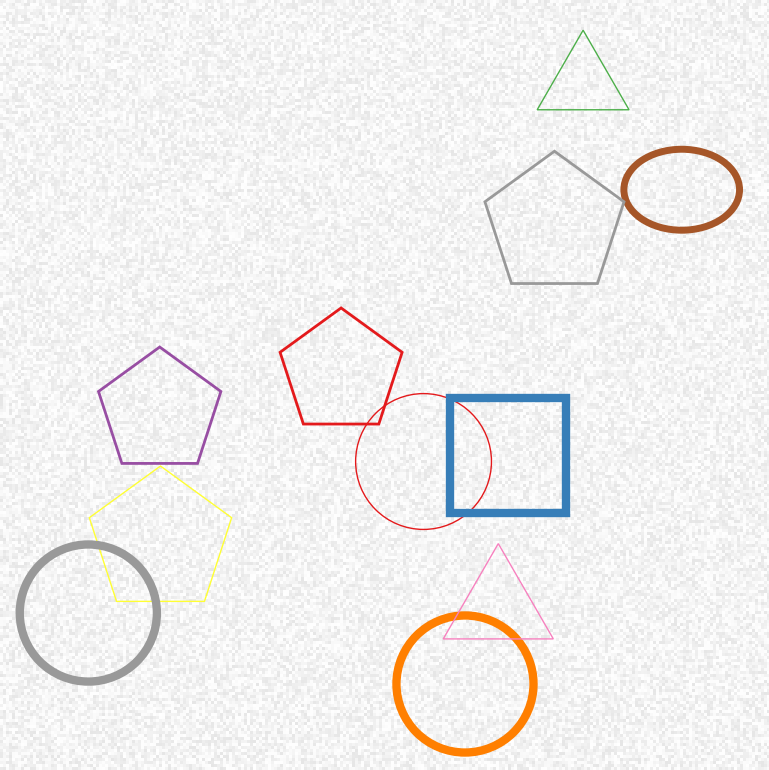[{"shape": "pentagon", "thickness": 1, "radius": 0.42, "center": [0.443, 0.517]}, {"shape": "circle", "thickness": 0.5, "radius": 0.44, "center": [0.55, 0.401]}, {"shape": "square", "thickness": 3, "radius": 0.37, "center": [0.66, 0.409]}, {"shape": "triangle", "thickness": 0.5, "radius": 0.34, "center": [0.757, 0.892]}, {"shape": "pentagon", "thickness": 1, "radius": 0.42, "center": [0.207, 0.466]}, {"shape": "circle", "thickness": 3, "radius": 0.44, "center": [0.604, 0.112]}, {"shape": "pentagon", "thickness": 0.5, "radius": 0.49, "center": [0.208, 0.298]}, {"shape": "oval", "thickness": 2.5, "radius": 0.38, "center": [0.885, 0.754]}, {"shape": "triangle", "thickness": 0.5, "radius": 0.41, "center": [0.647, 0.212]}, {"shape": "circle", "thickness": 3, "radius": 0.45, "center": [0.115, 0.204]}, {"shape": "pentagon", "thickness": 1, "radius": 0.47, "center": [0.72, 0.709]}]